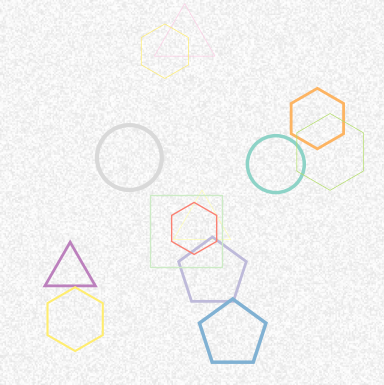[{"shape": "circle", "thickness": 2.5, "radius": 0.37, "center": [0.716, 0.574]}, {"shape": "triangle", "thickness": 0.5, "radius": 0.43, "center": [0.525, 0.42]}, {"shape": "pentagon", "thickness": 2, "radius": 0.46, "center": [0.552, 0.292]}, {"shape": "hexagon", "thickness": 1, "radius": 0.34, "center": [0.504, 0.407]}, {"shape": "pentagon", "thickness": 2.5, "radius": 0.45, "center": [0.604, 0.133]}, {"shape": "hexagon", "thickness": 2, "radius": 0.39, "center": [0.824, 0.692]}, {"shape": "hexagon", "thickness": 0.5, "radius": 0.5, "center": [0.857, 0.605]}, {"shape": "triangle", "thickness": 0.5, "radius": 0.46, "center": [0.48, 0.9]}, {"shape": "circle", "thickness": 3, "radius": 0.42, "center": [0.336, 0.591]}, {"shape": "triangle", "thickness": 2, "radius": 0.38, "center": [0.182, 0.295]}, {"shape": "square", "thickness": 1, "radius": 0.47, "center": [0.484, 0.4]}, {"shape": "hexagon", "thickness": 0.5, "radius": 0.35, "center": [0.428, 0.867]}, {"shape": "hexagon", "thickness": 1.5, "radius": 0.41, "center": [0.195, 0.171]}]